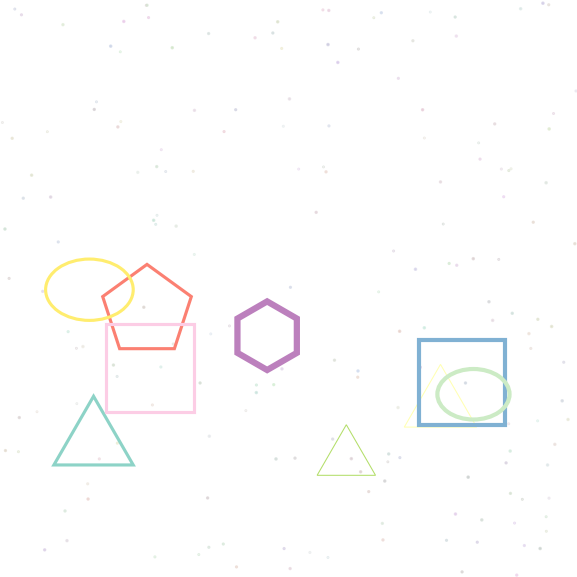[{"shape": "triangle", "thickness": 1.5, "radius": 0.4, "center": [0.162, 0.234]}, {"shape": "triangle", "thickness": 0.5, "radius": 0.36, "center": [0.763, 0.296]}, {"shape": "pentagon", "thickness": 1.5, "radius": 0.4, "center": [0.255, 0.461]}, {"shape": "square", "thickness": 2, "radius": 0.37, "center": [0.8, 0.337]}, {"shape": "triangle", "thickness": 0.5, "radius": 0.29, "center": [0.6, 0.205]}, {"shape": "square", "thickness": 1.5, "radius": 0.38, "center": [0.259, 0.361]}, {"shape": "hexagon", "thickness": 3, "radius": 0.3, "center": [0.463, 0.418]}, {"shape": "oval", "thickness": 2, "radius": 0.31, "center": [0.82, 0.316]}, {"shape": "oval", "thickness": 1.5, "radius": 0.38, "center": [0.155, 0.497]}]